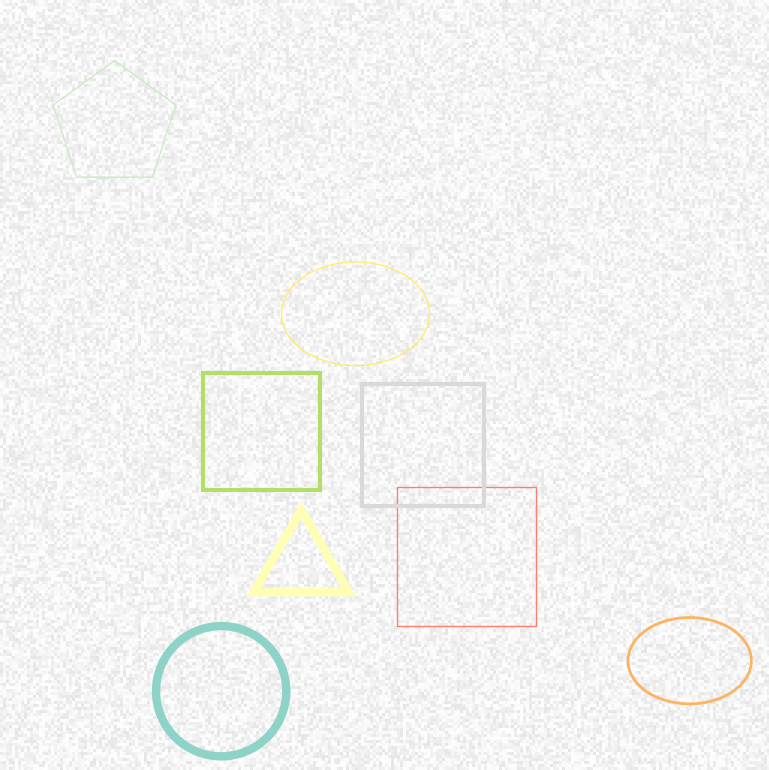[{"shape": "circle", "thickness": 3, "radius": 0.42, "center": [0.287, 0.102]}, {"shape": "triangle", "thickness": 3, "radius": 0.36, "center": [0.391, 0.266]}, {"shape": "square", "thickness": 0.5, "radius": 0.45, "center": [0.606, 0.278]}, {"shape": "oval", "thickness": 1, "radius": 0.4, "center": [0.896, 0.142]}, {"shape": "square", "thickness": 1.5, "radius": 0.38, "center": [0.34, 0.44]}, {"shape": "square", "thickness": 1.5, "radius": 0.4, "center": [0.549, 0.422]}, {"shape": "pentagon", "thickness": 0.5, "radius": 0.42, "center": [0.149, 0.838]}, {"shape": "oval", "thickness": 0.5, "radius": 0.48, "center": [0.462, 0.592]}]